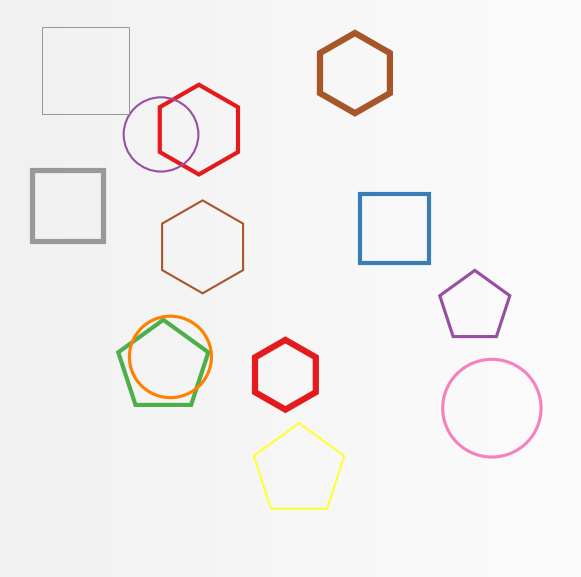[{"shape": "hexagon", "thickness": 3, "radius": 0.3, "center": [0.491, 0.35]}, {"shape": "hexagon", "thickness": 2, "radius": 0.39, "center": [0.342, 0.775]}, {"shape": "square", "thickness": 2, "radius": 0.3, "center": [0.679, 0.603]}, {"shape": "pentagon", "thickness": 2, "radius": 0.41, "center": [0.281, 0.364]}, {"shape": "pentagon", "thickness": 1.5, "radius": 0.32, "center": [0.817, 0.468]}, {"shape": "circle", "thickness": 1, "radius": 0.32, "center": [0.277, 0.766]}, {"shape": "circle", "thickness": 1.5, "radius": 0.35, "center": [0.293, 0.381]}, {"shape": "pentagon", "thickness": 1, "radius": 0.41, "center": [0.514, 0.185]}, {"shape": "hexagon", "thickness": 3, "radius": 0.35, "center": [0.611, 0.873]}, {"shape": "hexagon", "thickness": 1, "radius": 0.4, "center": [0.349, 0.572]}, {"shape": "circle", "thickness": 1.5, "radius": 0.42, "center": [0.846, 0.292]}, {"shape": "square", "thickness": 0.5, "radius": 0.37, "center": [0.148, 0.877]}, {"shape": "square", "thickness": 2.5, "radius": 0.31, "center": [0.117, 0.643]}]